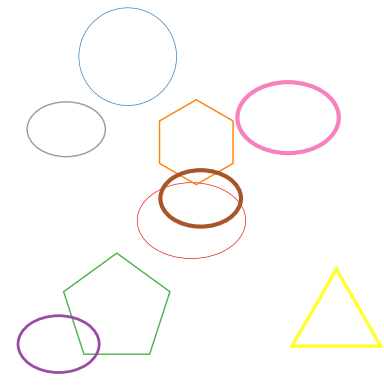[{"shape": "oval", "thickness": 0.5, "radius": 0.7, "center": [0.497, 0.427]}, {"shape": "circle", "thickness": 0.5, "radius": 0.63, "center": [0.332, 0.853]}, {"shape": "pentagon", "thickness": 1, "radius": 0.73, "center": [0.303, 0.197]}, {"shape": "oval", "thickness": 2, "radius": 0.53, "center": [0.152, 0.106]}, {"shape": "hexagon", "thickness": 1, "radius": 0.55, "center": [0.51, 0.631]}, {"shape": "triangle", "thickness": 2.5, "radius": 0.67, "center": [0.874, 0.168]}, {"shape": "oval", "thickness": 3, "radius": 0.52, "center": [0.521, 0.485]}, {"shape": "oval", "thickness": 3, "radius": 0.66, "center": [0.748, 0.694]}, {"shape": "oval", "thickness": 1, "radius": 0.51, "center": [0.172, 0.664]}]